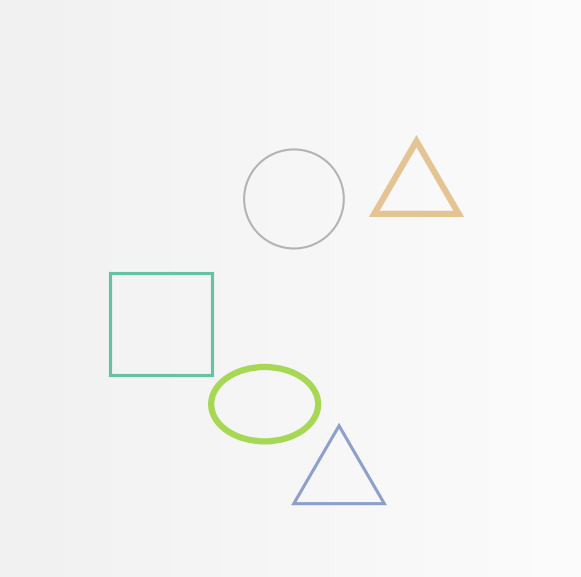[{"shape": "square", "thickness": 1.5, "radius": 0.44, "center": [0.277, 0.438]}, {"shape": "triangle", "thickness": 1.5, "radius": 0.45, "center": [0.583, 0.172]}, {"shape": "oval", "thickness": 3, "radius": 0.46, "center": [0.455, 0.299]}, {"shape": "triangle", "thickness": 3, "radius": 0.42, "center": [0.717, 0.671]}, {"shape": "circle", "thickness": 1, "radius": 0.43, "center": [0.506, 0.655]}]